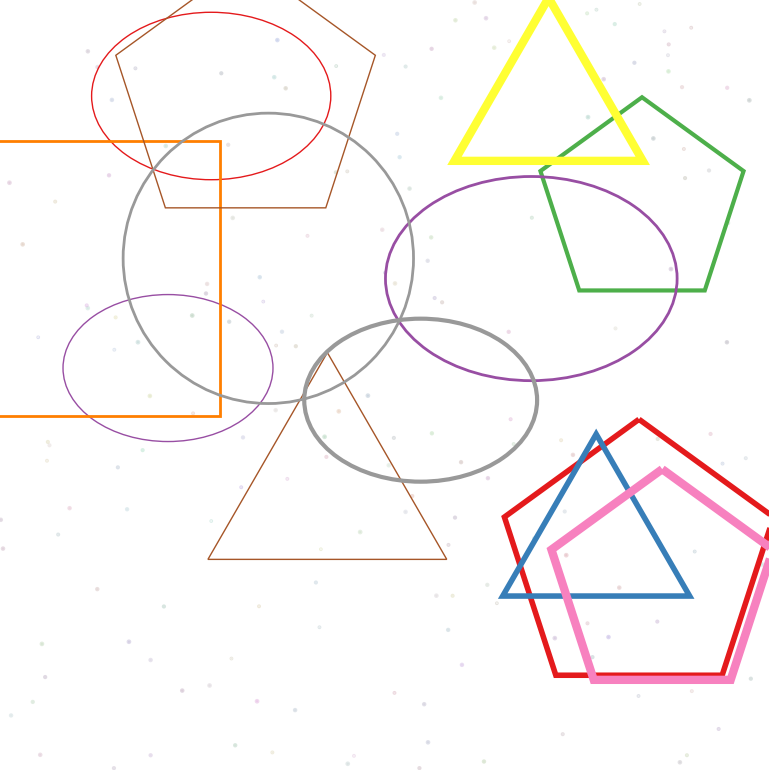[{"shape": "pentagon", "thickness": 2, "radius": 0.92, "center": [0.83, 0.272]}, {"shape": "oval", "thickness": 0.5, "radius": 0.78, "center": [0.274, 0.875]}, {"shape": "triangle", "thickness": 2, "radius": 0.7, "center": [0.774, 0.296]}, {"shape": "pentagon", "thickness": 1.5, "radius": 0.69, "center": [0.834, 0.735]}, {"shape": "oval", "thickness": 0.5, "radius": 0.68, "center": [0.218, 0.522]}, {"shape": "oval", "thickness": 1, "radius": 0.95, "center": [0.69, 0.638]}, {"shape": "square", "thickness": 1, "radius": 0.89, "center": [0.108, 0.639]}, {"shape": "triangle", "thickness": 3, "radius": 0.71, "center": [0.712, 0.862]}, {"shape": "pentagon", "thickness": 0.5, "radius": 0.89, "center": [0.319, 0.873]}, {"shape": "triangle", "thickness": 0.5, "radius": 0.9, "center": [0.425, 0.363]}, {"shape": "pentagon", "thickness": 3, "radius": 0.76, "center": [0.86, 0.239]}, {"shape": "oval", "thickness": 1.5, "radius": 0.76, "center": [0.546, 0.48]}, {"shape": "circle", "thickness": 1, "radius": 0.94, "center": [0.348, 0.664]}]